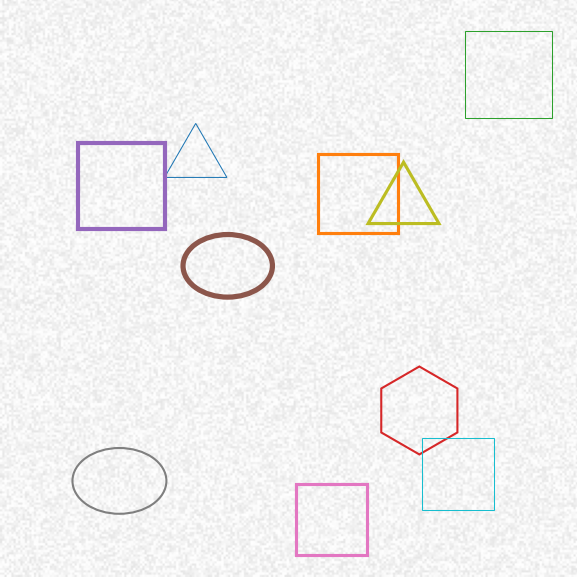[{"shape": "triangle", "thickness": 0.5, "radius": 0.31, "center": [0.339, 0.723]}, {"shape": "square", "thickness": 1.5, "radius": 0.35, "center": [0.621, 0.664]}, {"shape": "square", "thickness": 0.5, "radius": 0.38, "center": [0.881, 0.87]}, {"shape": "hexagon", "thickness": 1, "radius": 0.38, "center": [0.726, 0.288]}, {"shape": "square", "thickness": 2, "radius": 0.37, "center": [0.21, 0.677]}, {"shape": "oval", "thickness": 2.5, "radius": 0.39, "center": [0.394, 0.539]}, {"shape": "square", "thickness": 1.5, "radius": 0.31, "center": [0.574, 0.1]}, {"shape": "oval", "thickness": 1, "radius": 0.41, "center": [0.207, 0.166]}, {"shape": "triangle", "thickness": 1.5, "radius": 0.35, "center": [0.699, 0.647]}, {"shape": "square", "thickness": 0.5, "radius": 0.31, "center": [0.793, 0.179]}]